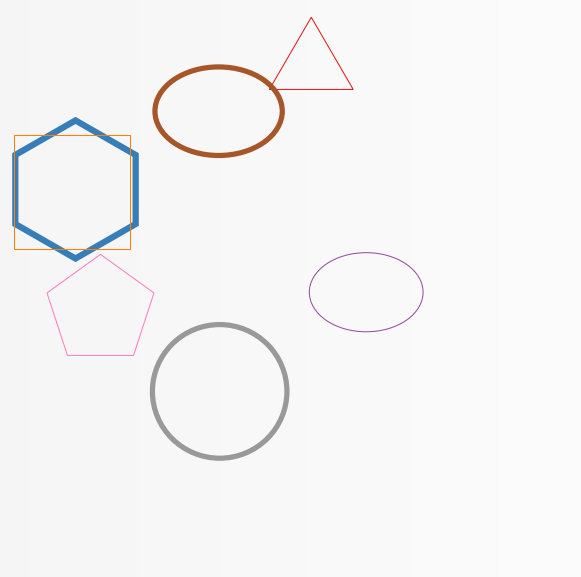[{"shape": "triangle", "thickness": 0.5, "radius": 0.42, "center": [0.536, 0.886]}, {"shape": "hexagon", "thickness": 3, "radius": 0.6, "center": [0.13, 0.671]}, {"shape": "oval", "thickness": 0.5, "radius": 0.49, "center": [0.63, 0.493]}, {"shape": "square", "thickness": 0.5, "radius": 0.5, "center": [0.124, 0.667]}, {"shape": "oval", "thickness": 2.5, "radius": 0.55, "center": [0.376, 0.807]}, {"shape": "pentagon", "thickness": 0.5, "radius": 0.48, "center": [0.173, 0.462]}, {"shape": "circle", "thickness": 2.5, "radius": 0.58, "center": [0.378, 0.321]}]